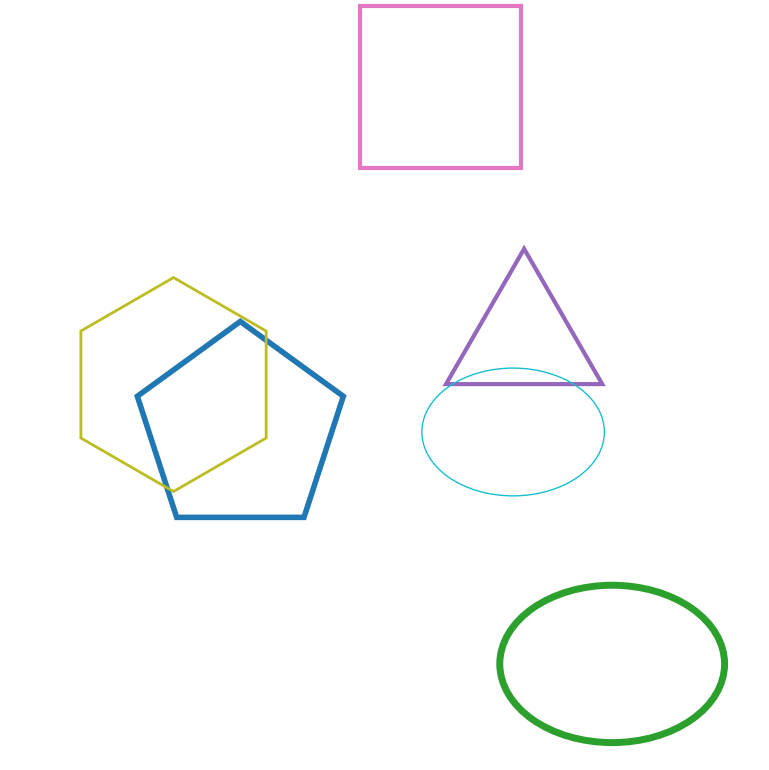[{"shape": "pentagon", "thickness": 2, "radius": 0.7, "center": [0.312, 0.442]}, {"shape": "oval", "thickness": 2.5, "radius": 0.73, "center": [0.795, 0.138]}, {"shape": "triangle", "thickness": 1.5, "radius": 0.59, "center": [0.681, 0.56]}, {"shape": "square", "thickness": 1.5, "radius": 0.52, "center": [0.572, 0.887]}, {"shape": "hexagon", "thickness": 1, "radius": 0.69, "center": [0.225, 0.501]}, {"shape": "oval", "thickness": 0.5, "radius": 0.59, "center": [0.666, 0.439]}]